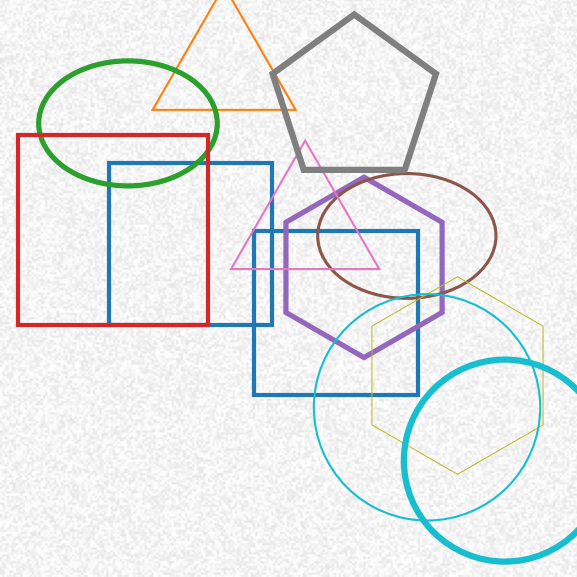[{"shape": "square", "thickness": 2, "radius": 0.71, "center": [0.582, 0.458]}, {"shape": "square", "thickness": 2, "radius": 0.7, "center": [0.33, 0.577]}, {"shape": "triangle", "thickness": 1, "radius": 0.71, "center": [0.388, 0.88]}, {"shape": "oval", "thickness": 2.5, "radius": 0.77, "center": [0.222, 0.785]}, {"shape": "square", "thickness": 2, "radius": 0.82, "center": [0.196, 0.6]}, {"shape": "hexagon", "thickness": 2.5, "radius": 0.78, "center": [0.63, 0.536]}, {"shape": "oval", "thickness": 1.5, "radius": 0.77, "center": [0.704, 0.591]}, {"shape": "triangle", "thickness": 1, "radius": 0.74, "center": [0.528, 0.607]}, {"shape": "pentagon", "thickness": 3, "radius": 0.74, "center": [0.613, 0.825]}, {"shape": "hexagon", "thickness": 0.5, "radius": 0.86, "center": [0.792, 0.349]}, {"shape": "circle", "thickness": 3, "radius": 0.87, "center": [0.874, 0.202]}, {"shape": "circle", "thickness": 1, "radius": 0.98, "center": [0.739, 0.294]}]